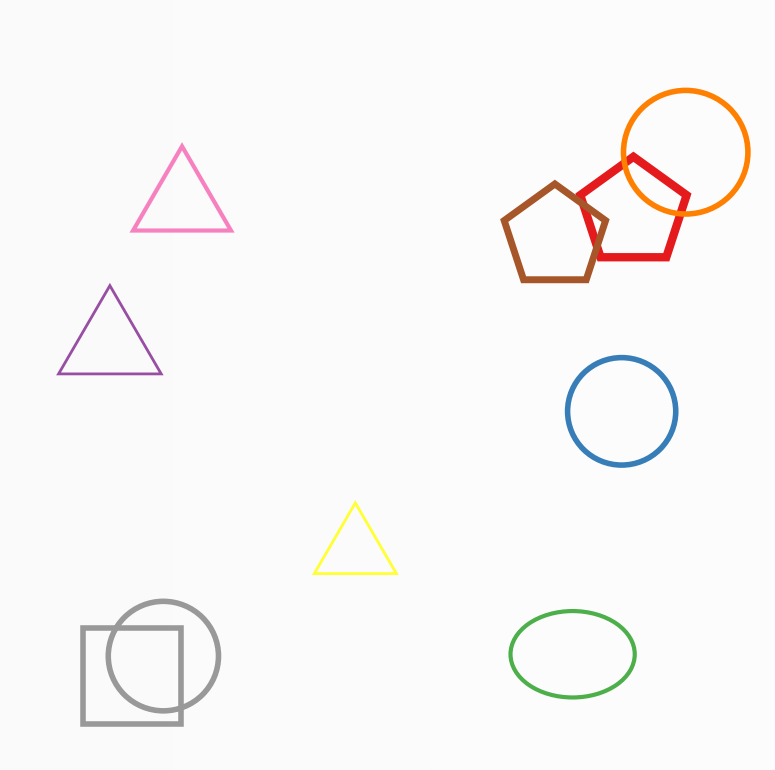[{"shape": "pentagon", "thickness": 3, "radius": 0.36, "center": [0.817, 0.724]}, {"shape": "circle", "thickness": 2, "radius": 0.35, "center": [0.802, 0.466]}, {"shape": "oval", "thickness": 1.5, "radius": 0.4, "center": [0.739, 0.15]}, {"shape": "triangle", "thickness": 1, "radius": 0.38, "center": [0.142, 0.553]}, {"shape": "circle", "thickness": 2, "radius": 0.4, "center": [0.885, 0.802]}, {"shape": "triangle", "thickness": 1, "radius": 0.31, "center": [0.459, 0.286]}, {"shape": "pentagon", "thickness": 2.5, "radius": 0.34, "center": [0.716, 0.692]}, {"shape": "triangle", "thickness": 1.5, "radius": 0.36, "center": [0.235, 0.737]}, {"shape": "circle", "thickness": 2, "radius": 0.36, "center": [0.211, 0.148]}, {"shape": "square", "thickness": 2, "radius": 0.31, "center": [0.171, 0.122]}]